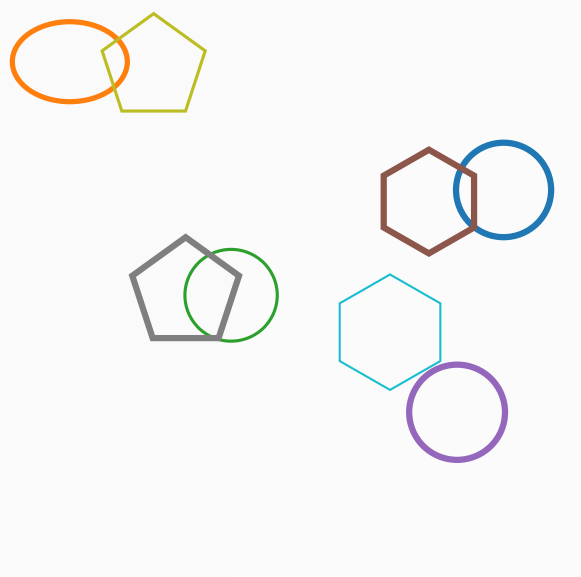[{"shape": "circle", "thickness": 3, "radius": 0.41, "center": [0.866, 0.67]}, {"shape": "oval", "thickness": 2.5, "radius": 0.49, "center": [0.12, 0.892]}, {"shape": "circle", "thickness": 1.5, "radius": 0.4, "center": [0.398, 0.488]}, {"shape": "circle", "thickness": 3, "radius": 0.41, "center": [0.786, 0.285]}, {"shape": "hexagon", "thickness": 3, "radius": 0.45, "center": [0.738, 0.65]}, {"shape": "pentagon", "thickness": 3, "radius": 0.48, "center": [0.319, 0.492]}, {"shape": "pentagon", "thickness": 1.5, "radius": 0.47, "center": [0.264, 0.882]}, {"shape": "hexagon", "thickness": 1, "radius": 0.5, "center": [0.671, 0.424]}]